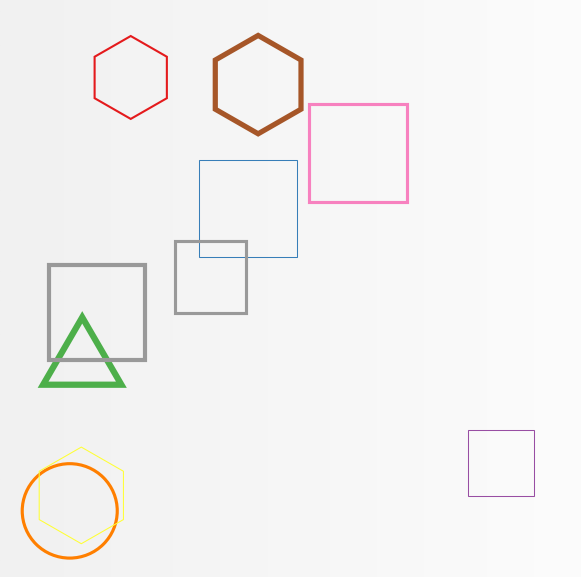[{"shape": "hexagon", "thickness": 1, "radius": 0.36, "center": [0.225, 0.865]}, {"shape": "square", "thickness": 0.5, "radius": 0.42, "center": [0.426, 0.639]}, {"shape": "triangle", "thickness": 3, "radius": 0.39, "center": [0.141, 0.372]}, {"shape": "square", "thickness": 0.5, "radius": 0.29, "center": [0.862, 0.197]}, {"shape": "circle", "thickness": 1.5, "radius": 0.41, "center": [0.12, 0.114]}, {"shape": "hexagon", "thickness": 0.5, "radius": 0.42, "center": [0.14, 0.141]}, {"shape": "hexagon", "thickness": 2.5, "radius": 0.43, "center": [0.444, 0.853]}, {"shape": "square", "thickness": 1.5, "radius": 0.42, "center": [0.616, 0.734]}, {"shape": "square", "thickness": 2, "radius": 0.42, "center": [0.167, 0.458]}, {"shape": "square", "thickness": 1.5, "radius": 0.31, "center": [0.362, 0.52]}]